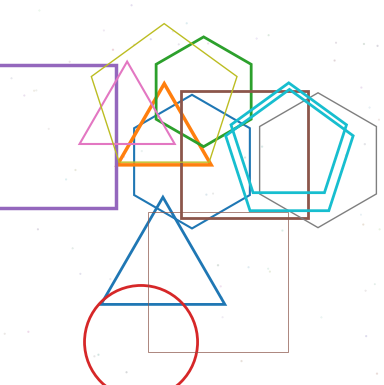[{"shape": "triangle", "thickness": 2, "radius": 0.93, "center": [0.423, 0.302]}, {"shape": "hexagon", "thickness": 1.5, "radius": 0.87, "center": [0.499, 0.58]}, {"shape": "triangle", "thickness": 2.5, "radius": 0.7, "center": [0.427, 0.642]}, {"shape": "hexagon", "thickness": 2, "radius": 0.71, "center": [0.529, 0.762]}, {"shape": "circle", "thickness": 2, "radius": 0.73, "center": [0.366, 0.112]}, {"shape": "square", "thickness": 2.5, "radius": 0.93, "center": [0.115, 0.645]}, {"shape": "square", "thickness": 0.5, "radius": 0.91, "center": [0.566, 0.268]}, {"shape": "square", "thickness": 2, "radius": 0.82, "center": [0.634, 0.599]}, {"shape": "triangle", "thickness": 1.5, "radius": 0.71, "center": [0.33, 0.697]}, {"shape": "hexagon", "thickness": 1, "radius": 0.88, "center": [0.826, 0.584]}, {"shape": "pentagon", "thickness": 1, "radius": 0.99, "center": [0.426, 0.74]}, {"shape": "pentagon", "thickness": 2, "radius": 0.87, "center": [0.752, 0.594]}, {"shape": "pentagon", "thickness": 2, "radius": 0.79, "center": [0.75, 0.627]}]